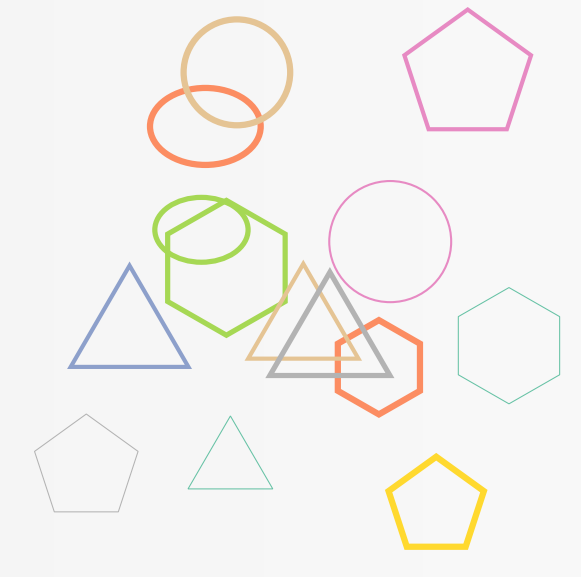[{"shape": "hexagon", "thickness": 0.5, "radius": 0.5, "center": [0.876, 0.401]}, {"shape": "triangle", "thickness": 0.5, "radius": 0.42, "center": [0.396, 0.195]}, {"shape": "hexagon", "thickness": 3, "radius": 0.41, "center": [0.652, 0.363]}, {"shape": "oval", "thickness": 3, "radius": 0.48, "center": [0.353, 0.78]}, {"shape": "triangle", "thickness": 2, "radius": 0.58, "center": [0.223, 0.422]}, {"shape": "pentagon", "thickness": 2, "radius": 0.57, "center": [0.805, 0.868]}, {"shape": "circle", "thickness": 1, "radius": 0.52, "center": [0.671, 0.581]}, {"shape": "oval", "thickness": 2.5, "radius": 0.4, "center": [0.347, 0.601]}, {"shape": "hexagon", "thickness": 2.5, "radius": 0.58, "center": [0.39, 0.535]}, {"shape": "pentagon", "thickness": 3, "radius": 0.43, "center": [0.75, 0.122]}, {"shape": "triangle", "thickness": 2, "radius": 0.55, "center": [0.522, 0.433]}, {"shape": "circle", "thickness": 3, "radius": 0.46, "center": [0.408, 0.874]}, {"shape": "pentagon", "thickness": 0.5, "radius": 0.47, "center": [0.148, 0.189]}, {"shape": "triangle", "thickness": 2.5, "radius": 0.6, "center": [0.568, 0.409]}]